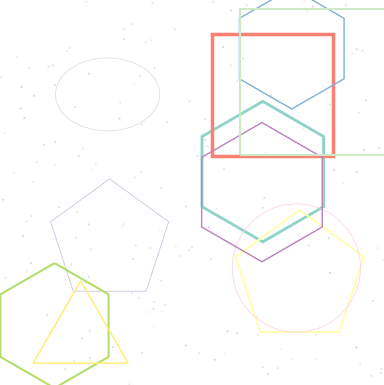[{"shape": "hexagon", "thickness": 2, "radius": 0.91, "center": [0.683, 0.554]}, {"shape": "pentagon", "thickness": 1.5, "radius": 0.88, "center": [0.778, 0.279]}, {"shape": "pentagon", "thickness": 0.5, "radius": 0.81, "center": [0.285, 0.374]}, {"shape": "square", "thickness": 2.5, "radius": 0.79, "center": [0.708, 0.754]}, {"shape": "hexagon", "thickness": 1, "radius": 0.78, "center": [0.758, 0.874]}, {"shape": "hexagon", "thickness": 1.5, "radius": 0.81, "center": [0.142, 0.154]}, {"shape": "circle", "thickness": 0.5, "radius": 0.83, "center": [0.77, 0.304]}, {"shape": "oval", "thickness": 0.5, "radius": 0.68, "center": [0.28, 0.755]}, {"shape": "hexagon", "thickness": 1, "radius": 0.9, "center": [0.68, 0.501]}, {"shape": "square", "thickness": 1.5, "radius": 0.95, "center": [0.814, 0.787]}, {"shape": "triangle", "thickness": 1, "radius": 0.71, "center": [0.209, 0.128]}]